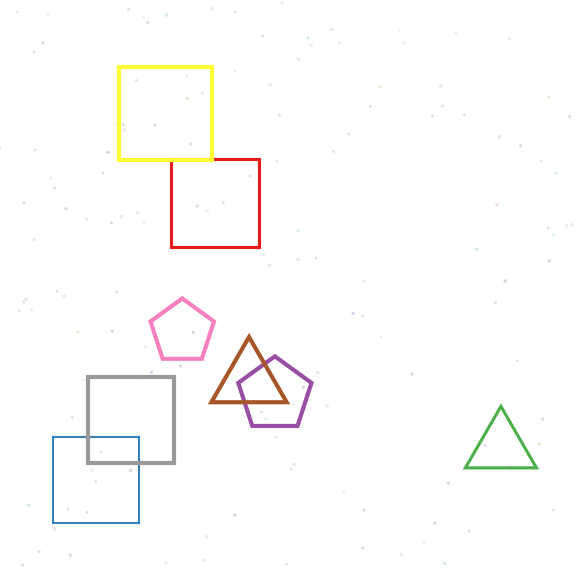[{"shape": "square", "thickness": 1.5, "radius": 0.38, "center": [0.372, 0.648]}, {"shape": "square", "thickness": 1, "radius": 0.37, "center": [0.166, 0.167]}, {"shape": "triangle", "thickness": 1.5, "radius": 0.36, "center": [0.867, 0.225]}, {"shape": "pentagon", "thickness": 2, "radius": 0.33, "center": [0.476, 0.316]}, {"shape": "square", "thickness": 2, "radius": 0.4, "center": [0.286, 0.802]}, {"shape": "triangle", "thickness": 2, "radius": 0.38, "center": [0.431, 0.34]}, {"shape": "pentagon", "thickness": 2, "radius": 0.29, "center": [0.316, 0.425]}, {"shape": "square", "thickness": 2, "radius": 0.37, "center": [0.227, 0.271]}]